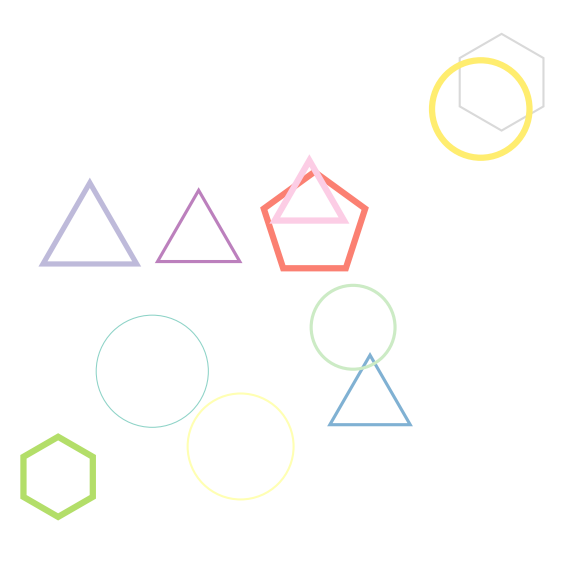[{"shape": "circle", "thickness": 0.5, "radius": 0.49, "center": [0.264, 0.356]}, {"shape": "circle", "thickness": 1, "radius": 0.46, "center": [0.417, 0.226]}, {"shape": "triangle", "thickness": 2.5, "radius": 0.47, "center": [0.156, 0.589]}, {"shape": "pentagon", "thickness": 3, "radius": 0.46, "center": [0.545, 0.609]}, {"shape": "triangle", "thickness": 1.5, "radius": 0.4, "center": [0.641, 0.304]}, {"shape": "hexagon", "thickness": 3, "radius": 0.35, "center": [0.101, 0.173]}, {"shape": "triangle", "thickness": 3, "radius": 0.35, "center": [0.536, 0.652]}, {"shape": "hexagon", "thickness": 1, "radius": 0.42, "center": [0.869, 0.857]}, {"shape": "triangle", "thickness": 1.5, "radius": 0.41, "center": [0.344, 0.587]}, {"shape": "circle", "thickness": 1.5, "radius": 0.36, "center": [0.611, 0.432]}, {"shape": "circle", "thickness": 3, "radius": 0.42, "center": [0.832, 0.81]}]